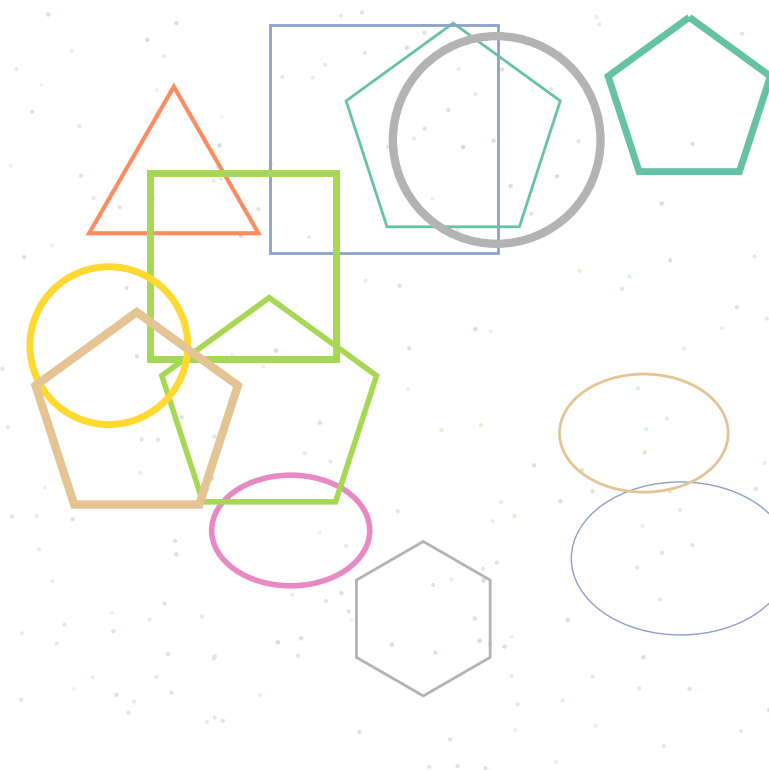[{"shape": "pentagon", "thickness": 1, "radius": 0.73, "center": [0.589, 0.824]}, {"shape": "pentagon", "thickness": 2.5, "radius": 0.55, "center": [0.895, 0.867]}, {"shape": "triangle", "thickness": 1.5, "radius": 0.63, "center": [0.226, 0.761]}, {"shape": "square", "thickness": 1, "radius": 0.74, "center": [0.499, 0.82]}, {"shape": "oval", "thickness": 0.5, "radius": 0.71, "center": [0.884, 0.275]}, {"shape": "oval", "thickness": 2, "radius": 0.51, "center": [0.378, 0.311]}, {"shape": "square", "thickness": 2.5, "radius": 0.61, "center": [0.315, 0.655]}, {"shape": "pentagon", "thickness": 2, "radius": 0.73, "center": [0.35, 0.467]}, {"shape": "circle", "thickness": 2.5, "radius": 0.51, "center": [0.141, 0.551]}, {"shape": "pentagon", "thickness": 3, "radius": 0.69, "center": [0.178, 0.457]}, {"shape": "oval", "thickness": 1, "radius": 0.55, "center": [0.836, 0.438]}, {"shape": "hexagon", "thickness": 1, "radius": 0.5, "center": [0.55, 0.196]}, {"shape": "circle", "thickness": 3, "radius": 0.67, "center": [0.645, 0.818]}]